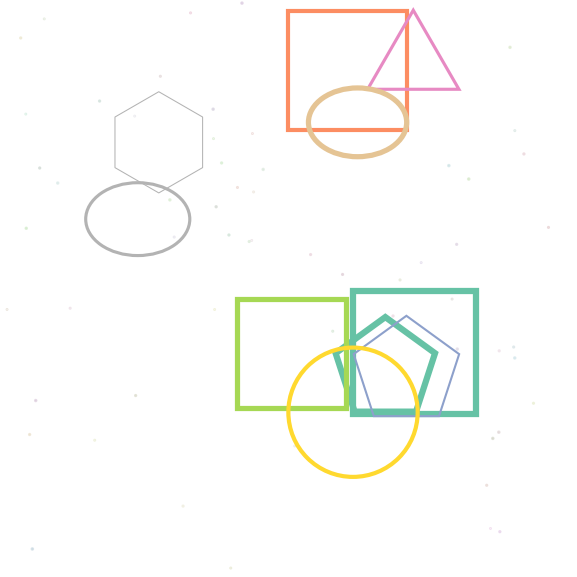[{"shape": "pentagon", "thickness": 3, "radius": 0.45, "center": [0.667, 0.36]}, {"shape": "square", "thickness": 3, "radius": 0.53, "center": [0.718, 0.388]}, {"shape": "square", "thickness": 2, "radius": 0.51, "center": [0.601, 0.877]}, {"shape": "pentagon", "thickness": 1, "radius": 0.48, "center": [0.704, 0.356]}, {"shape": "triangle", "thickness": 1.5, "radius": 0.46, "center": [0.716, 0.89]}, {"shape": "square", "thickness": 2.5, "radius": 0.47, "center": [0.505, 0.387]}, {"shape": "circle", "thickness": 2, "radius": 0.56, "center": [0.611, 0.285]}, {"shape": "oval", "thickness": 2.5, "radius": 0.43, "center": [0.619, 0.787]}, {"shape": "hexagon", "thickness": 0.5, "radius": 0.44, "center": [0.275, 0.753]}, {"shape": "oval", "thickness": 1.5, "radius": 0.45, "center": [0.239, 0.62]}]